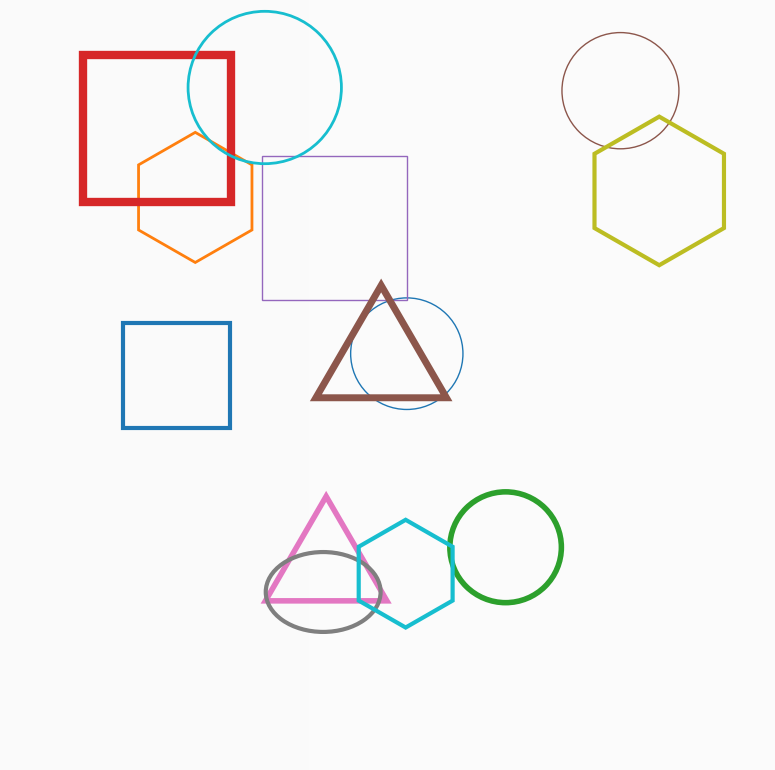[{"shape": "square", "thickness": 1.5, "radius": 0.34, "center": [0.228, 0.513]}, {"shape": "circle", "thickness": 0.5, "radius": 0.36, "center": [0.525, 0.541]}, {"shape": "hexagon", "thickness": 1, "radius": 0.42, "center": [0.252, 0.744]}, {"shape": "circle", "thickness": 2, "radius": 0.36, "center": [0.652, 0.289]}, {"shape": "square", "thickness": 3, "radius": 0.48, "center": [0.203, 0.833]}, {"shape": "square", "thickness": 0.5, "radius": 0.47, "center": [0.432, 0.704]}, {"shape": "triangle", "thickness": 2.5, "radius": 0.49, "center": [0.492, 0.532]}, {"shape": "circle", "thickness": 0.5, "radius": 0.38, "center": [0.801, 0.882]}, {"shape": "triangle", "thickness": 2, "radius": 0.45, "center": [0.421, 0.265]}, {"shape": "oval", "thickness": 1.5, "radius": 0.37, "center": [0.417, 0.231]}, {"shape": "hexagon", "thickness": 1.5, "radius": 0.48, "center": [0.851, 0.752]}, {"shape": "circle", "thickness": 1, "radius": 0.49, "center": [0.342, 0.886]}, {"shape": "hexagon", "thickness": 1.5, "radius": 0.35, "center": [0.523, 0.255]}]